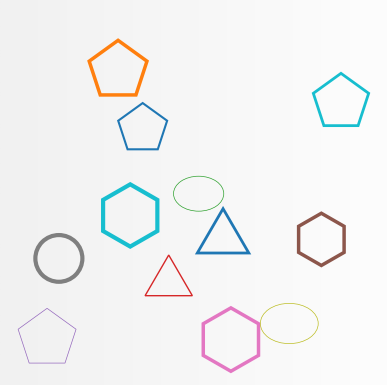[{"shape": "triangle", "thickness": 2, "radius": 0.38, "center": [0.576, 0.381]}, {"shape": "pentagon", "thickness": 1.5, "radius": 0.33, "center": [0.368, 0.666]}, {"shape": "pentagon", "thickness": 2.5, "radius": 0.39, "center": [0.305, 0.817]}, {"shape": "oval", "thickness": 0.5, "radius": 0.32, "center": [0.513, 0.497]}, {"shape": "triangle", "thickness": 1, "radius": 0.35, "center": [0.435, 0.267]}, {"shape": "pentagon", "thickness": 0.5, "radius": 0.39, "center": [0.122, 0.121]}, {"shape": "hexagon", "thickness": 2.5, "radius": 0.34, "center": [0.829, 0.378]}, {"shape": "hexagon", "thickness": 2.5, "radius": 0.41, "center": [0.596, 0.118]}, {"shape": "circle", "thickness": 3, "radius": 0.3, "center": [0.152, 0.329]}, {"shape": "oval", "thickness": 0.5, "radius": 0.37, "center": [0.747, 0.16]}, {"shape": "hexagon", "thickness": 3, "radius": 0.4, "center": [0.336, 0.44]}, {"shape": "pentagon", "thickness": 2, "radius": 0.38, "center": [0.88, 0.734]}]